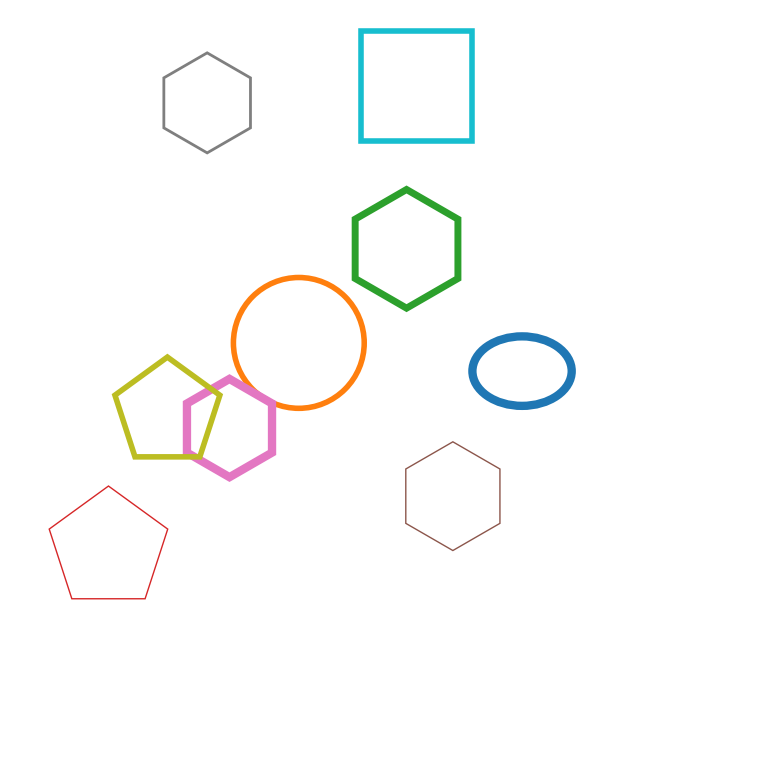[{"shape": "oval", "thickness": 3, "radius": 0.32, "center": [0.678, 0.518]}, {"shape": "circle", "thickness": 2, "radius": 0.42, "center": [0.388, 0.555]}, {"shape": "hexagon", "thickness": 2.5, "radius": 0.39, "center": [0.528, 0.677]}, {"shape": "pentagon", "thickness": 0.5, "radius": 0.4, "center": [0.141, 0.288]}, {"shape": "hexagon", "thickness": 0.5, "radius": 0.35, "center": [0.588, 0.356]}, {"shape": "hexagon", "thickness": 3, "radius": 0.32, "center": [0.298, 0.444]}, {"shape": "hexagon", "thickness": 1, "radius": 0.32, "center": [0.269, 0.866]}, {"shape": "pentagon", "thickness": 2, "radius": 0.36, "center": [0.217, 0.465]}, {"shape": "square", "thickness": 2, "radius": 0.36, "center": [0.541, 0.889]}]